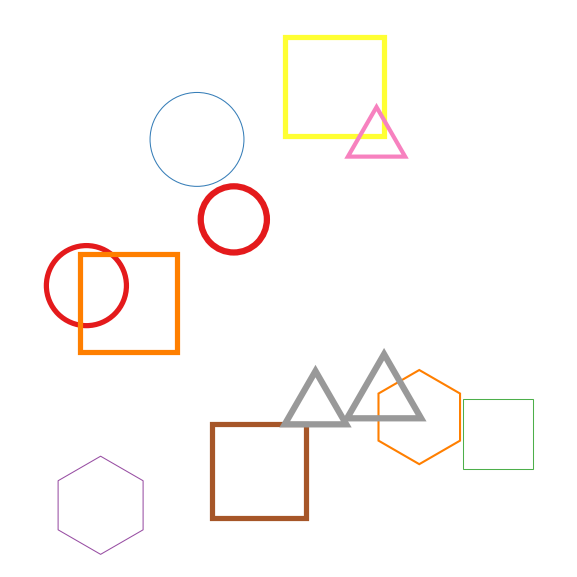[{"shape": "circle", "thickness": 3, "radius": 0.29, "center": [0.405, 0.619]}, {"shape": "circle", "thickness": 2.5, "radius": 0.35, "center": [0.15, 0.505]}, {"shape": "circle", "thickness": 0.5, "radius": 0.41, "center": [0.341, 0.758]}, {"shape": "square", "thickness": 0.5, "radius": 0.3, "center": [0.862, 0.247]}, {"shape": "hexagon", "thickness": 0.5, "radius": 0.42, "center": [0.174, 0.124]}, {"shape": "hexagon", "thickness": 1, "radius": 0.41, "center": [0.726, 0.277]}, {"shape": "square", "thickness": 2.5, "radius": 0.42, "center": [0.222, 0.474]}, {"shape": "square", "thickness": 2.5, "radius": 0.43, "center": [0.579, 0.85]}, {"shape": "square", "thickness": 2.5, "radius": 0.41, "center": [0.448, 0.183]}, {"shape": "triangle", "thickness": 2, "radius": 0.29, "center": [0.652, 0.757]}, {"shape": "triangle", "thickness": 3, "radius": 0.37, "center": [0.665, 0.312]}, {"shape": "triangle", "thickness": 3, "radius": 0.31, "center": [0.546, 0.295]}]